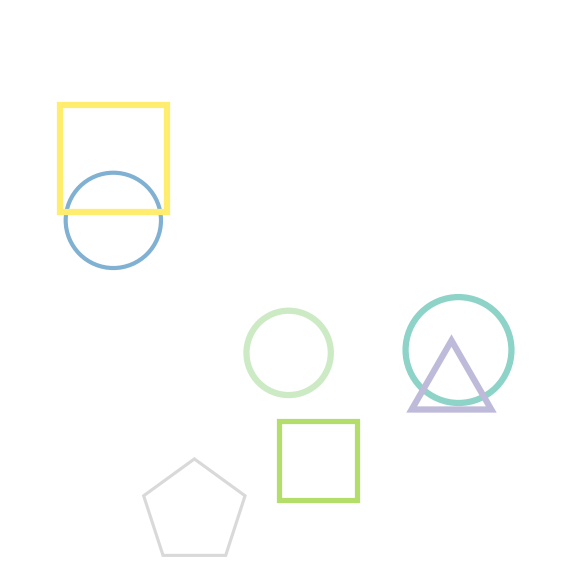[{"shape": "circle", "thickness": 3, "radius": 0.46, "center": [0.794, 0.393]}, {"shape": "triangle", "thickness": 3, "radius": 0.4, "center": [0.782, 0.33]}, {"shape": "circle", "thickness": 2, "radius": 0.41, "center": [0.196, 0.618]}, {"shape": "square", "thickness": 2.5, "radius": 0.34, "center": [0.551, 0.202]}, {"shape": "pentagon", "thickness": 1.5, "radius": 0.46, "center": [0.337, 0.112]}, {"shape": "circle", "thickness": 3, "radius": 0.37, "center": [0.5, 0.388]}, {"shape": "square", "thickness": 3, "radius": 0.46, "center": [0.197, 0.725]}]